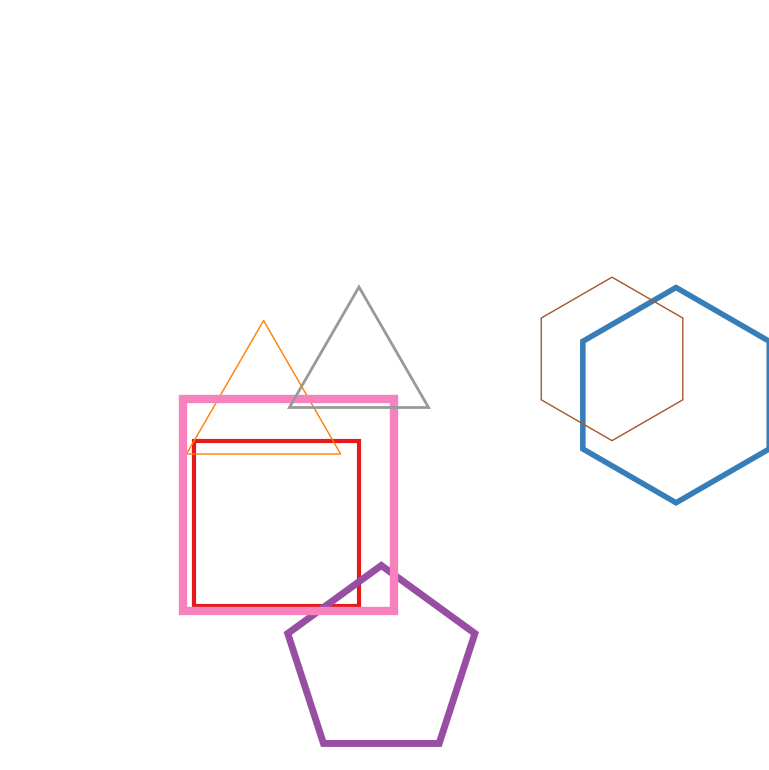[{"shape": "square", "thickness": 1.5, "radius": 0.54, "center": [0.359, 0.32]}, {"shape": "hexagon", "thickness": 2, "radius": 0.7, "center": [0.878, 0.487]}, {"shape": "pentagon", "thickness": 2.5, "radius": 0.64, "center": [0.495, 0.138]}, {"shape": "triangle", "thickness": 0.5, "radius": 0.58, "center": [0.342, 0.468]}, {"shape": "hexagon", "thickness": 0.5, "radius": 0.53, "center": [0.795, 0.534]}, {"shape": "square", "thickness": 3, "radius": 0.69, "center": [0.375, 0.344]}, {"shape": "triangle", "thickness": 1, "radius": 0.52, "center": [0.466, 0.523]}]